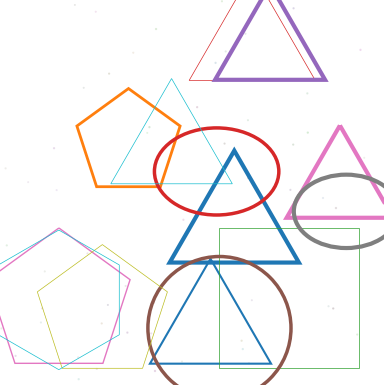[{"shape": "triangle", "thickness": 1.5, "radius": 0.91, "center": [0.547, 0.146]}, {"shape": "triangle", "thickness": 3, "radius": 0.97, "center": [0.609, 0.415]}, {"shape": "pentagon", "thickness": 2, "radius": 0.7, "center": [0.334, 0.629]}, {"shape": "square", "thickness": 0.5, "radius": 0.91, "center": [0.752, 0.225]}, {"shape": "triangle", "thickness": 0.5, "radius": 0.95, "center": [0.655, 0.886]}, {"shape": "oval", "thickness": 2.5, "radius": 0.81, "center": [0.563, 0.555]}, {"shape": "triangle", "thickness": 3, "radius": 0.82, "center": [0.701, 0.875]}, {"shape": "circle", "thickness": 2.5, "radius": 0.93, "center": [0.57, 0.148]}, {"shape": "pentagon", "thickness": 1, "radius": 0.97, "center": [0.153, 0.214]}, {"shape": "triangle", "thickness": 3, "radius": 0.8, "center": [0.883, 0.514]}, {"shape": "oval", "thickness": 3, "radius": 0.68, "center": [0.899, 0.451]}, {"shape": "pentagon", "thickness": 0.5, "radius": 0.89, "center": [0.266, 0.187]}, {"shape": "triangle", "thickness": 0.5, "radius": 0.91, "center": [0.446, 0.614]}, {"shape": "hexagon", "thickness": 0.5, "radius": 0.91, "center": [0.153, 0.221]}]